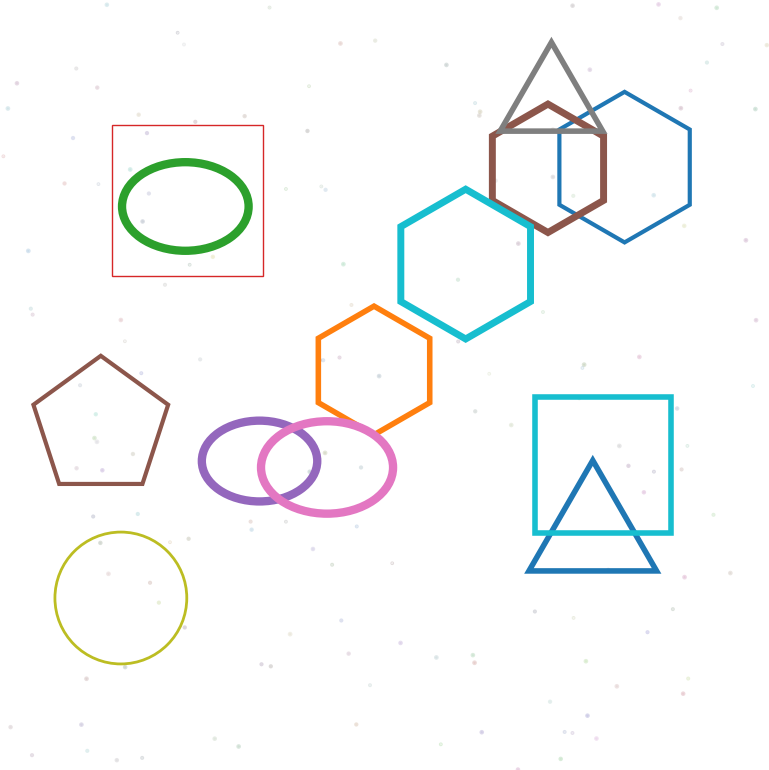[{"shape": "hexagon", "thickness": 1.5, "radius": 0.49, "center": [0.811, 0.783]}, {"shape": "triangle", "thickness": 2, "radius": 0.48, "center": [0.77, 0.306]}, {"shape": "hexagon", "thickness": 2, "radius": 0.42, "center": [0.486, 0.519]}, {"shape": "oval", "thickness": 3, "radius": 0.41, "center": [0.241, 0.732]}, {"shape": "square", "thickness": 0.5, "radius": 0.49, "center": [0.244, 0.74]}, {"shape": "oval", "thickness": 3, "radius": 0.37, "center": [0.337, 0.401]}, {"shape": "pentagon", "thickness": 1.5, "radius": 0.46, "center": [0.131, 0.446]}, {"shape": "hexagon", "thickness": 2.5, "radius": 0.42, "center": [0.712, 0.781]}, {"shape": "oval", "thickness": 3, "radius": 0.43, "center": [0.425, 0.393]}, {"shape": "triangle", "thickness": 2, "radius": 0.38, "center": [0.716, 0.868]}, {"shape": "circle", "thickness": 1, "radius": 0.43, "center": [0.157, 0.223]}, {"shape": "square", "thickness": 2, "radius": 0.44, "center": [0.783, 0.396]}, {"shape": "hexagon", "thickness": 2.5, "radius": 0.49, "center": [0.605, 0.657]}]